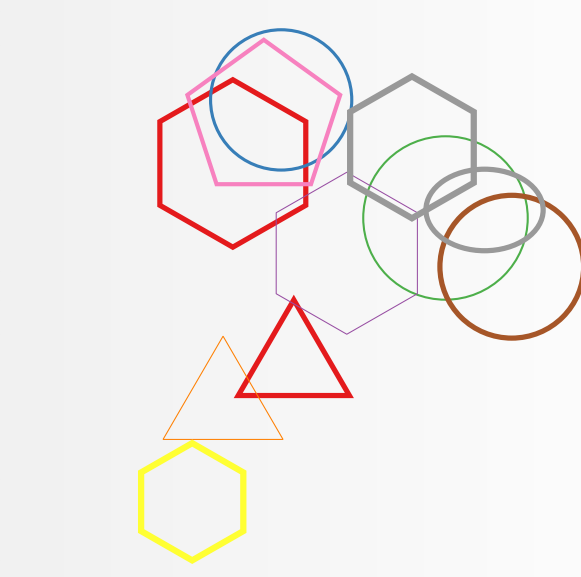[{"shape": "triangle", "thickness": 2.5, "radius": 0.55, "center": [0.505, 0.369]}, {"shape": "hexagon", "thickness": 2.5, "radius": 0.72, "center": [0.401, 0.716]}, {"shape": "circle", "thickness": 1.5, "radius": 0.61, "center": [0.484, 0.826]}, {"shape": "circle", "thickness": 1, "radius": 0.71, "center": [0.766, 0.622]}, {"shape": "hexagon", "thickness": 0.5, "radius": 0.7, "center": [0.597, 0.561]}, {"shape": "triangle", "thickness": 0.5, "radius": 0.6, "center": [0.384, 0.298]}, {"shape": "hexagon", "thickness": 3, "radius": 0.51, "center": [0.331, 0.13]}, {"shape": "circle", "thickness": 2.5, "radius": 0.62, "center": [0.88, 0.537]}, {"shape": "pentagon", "thickness": 2, "radius": 0.69, "center": [0.454, 0.792]}, {"shape": "oval", "thickness": 2.5, "radius": 0.5, "center": [0.834, 0.636]}, {"shape": "hexagon", "thickness": 3, "radius": 0.61, "center": [0.709, 0.744]}]